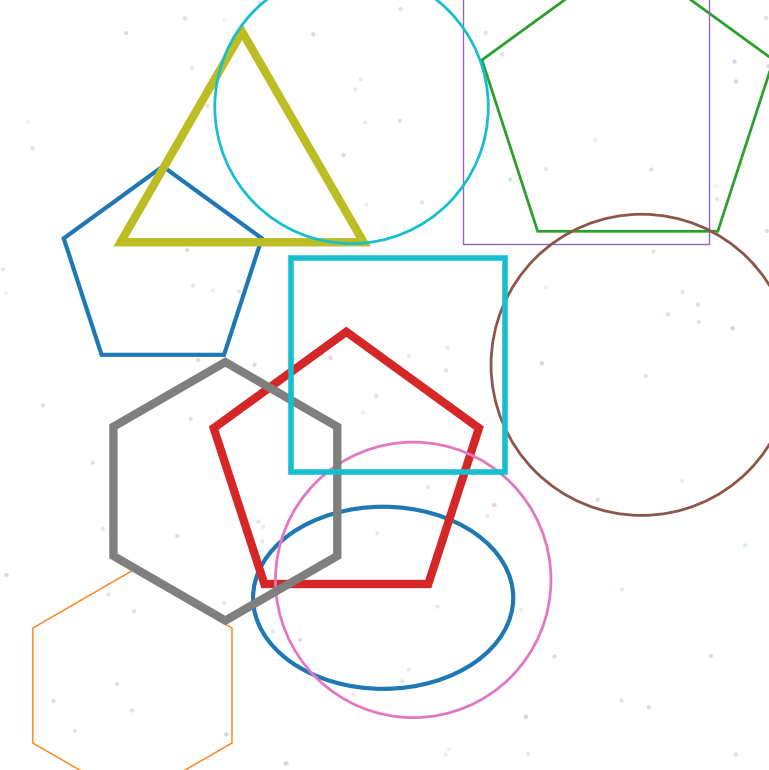[{"shape": "pentagon", "thickness": 1.5, "radius": 0.68, "center": [0.211, 0.649]}, {"shape": "oval", "thickness": 1.5, "radius": 0.84, "center": [0.498, 0.224]}, {"shape": "hexagon", "thickness": 0.5, "radius": 0.75, "center": [0.172, 0.11]}, {"shape": "pentagon", "thickness": 1, "radius": 1.0, "center": [0.815, 0.861]}, {"shape": "pentagon", "thickness": 3, "radius": 0.91, "center": [0.45, 0.388]}, {"shape": "square", "thickness": 0.5, "radius": 0.8, "center": [0.761, 0.843]}, {"shape": "circle", "thickness": 1, "radius": 0.98, "center": [0.833, 0.526]}, {"shape": "circle", "thickness": 1, "radius": 0.89, "center": [0.537, 0.247]}, {"shape": "hexagon", "thickness": 3, "radius": 0.84, "center": [0.293, 0.362]}, {"shape": "triangle", "thickness": 3, "radius": 0.91, "center": [0.314, 0.776]}, {"shape": "circle", "thickness": 1, "radius": 0.89, "center": [0.457, 0.861]}, {"shape": "square", "thickness": 2, "radius": 0.7, "center": [0.517, 0.526]}]